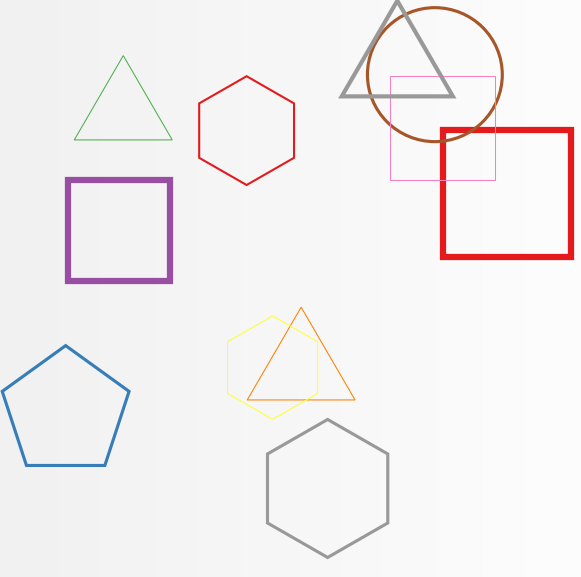[{"shape": "hexagon", "thickness": 1, "radius": 0.47, "center": [0.424, 0.773]}, {"shape": "square", "thickness": 3, "radius": 0.55, "center": [0.872, 0.665]}, {"shape": "pentagon", "thickness": 1.5, "radius": 0.57, "center": [0.113, 0.286]}, {"shape": "triangle", "thickness": 0.5, "radius": 0.49, "center": [0.212, 0.806]}, {"shape": "square", "thickness": 3, "radius": 0.44, "center": [0.205, 0.6]}, {"shape": "triangle", "thickness": 0.5, "radius": 0.54, "center": [0.518, 0.36]}, {"shape": "hexagon", "thickness": 0.5, "radius": 0.45, "center": [0.469, 0.363]}, {"shape": "circle", "thickness": 1.5, "radius": 0.58, "center": [0.748, 0.87]}, {"shape": "square", "thickness": 0.5, "radius": 0.45, "center": [0.762, 0.778]}, {"shape": "hexagon", "thickness": 1.5, "radius": 0.6, "center": [0.564, 0.153]}, {"shape": "triangle", "thickness": 2, "radius": 0.55, "center": [0.684, 0.887]}]